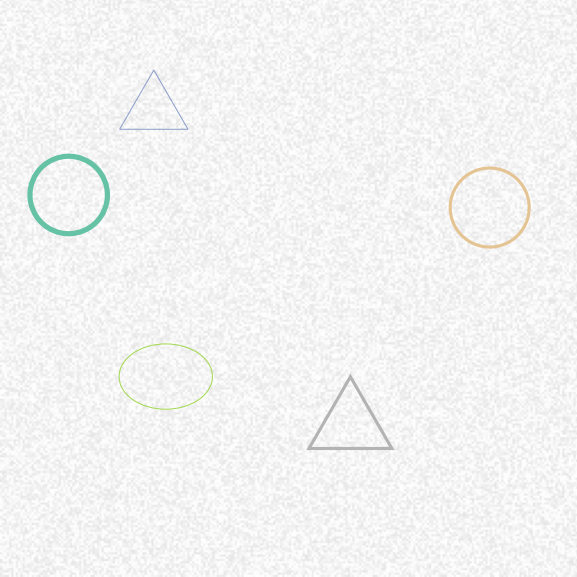[{"shape": "circle", "thickness": 2.5, "radius": 0.34, "center": [0.119, 0.662]}, {"shape": "triangle", "thickness": 0.5, "radius": 0.34, "center": [0.266, 0.809]}, {"shape": "oval", "thickness": 0.5, "radius": 0.4, "center": [0.287, 0.347]}, {"shape": "circle", "thickness": 1.5, "radius": 0.34, "center": [0.848, 0.64]}, {"shape": "triangle", "thickness": 1.5, "radius": 0.41, "center": [0.607, 0.264]}]